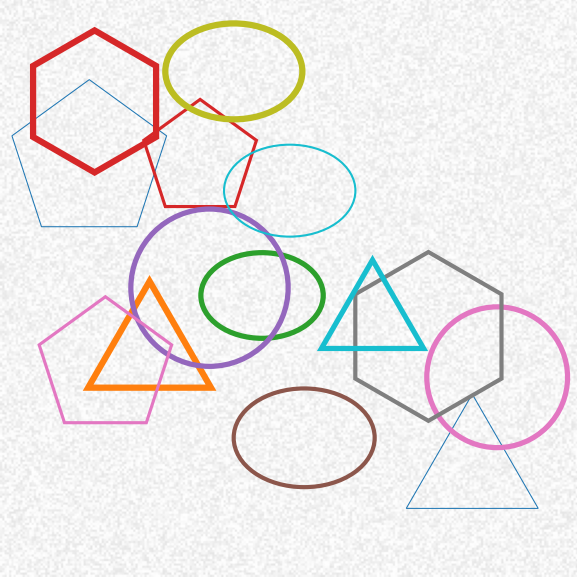[{"shape": "triangle", "thickness": 0.5, "radius": 0.66, "center": [0.818, 0.185]}, {"shape": "pentagon", "thickness": 0.5, "radius": 0.7, "center": [0.155, 0.72]}, {"shape": "triangle", "thickness": 3, "radius": 0.61, "center": [0.259, 0.389]}, {"shape": "oval", "thickness": 2.5, "radius": 0.53, "center": [0.454, 0.487]}, {"shape": "hexagon", "thickness": 3, "radius": 0.61, "center": [0.164, 0.823]}, {"shape": "pentagon", "thickness": 1.5, "radius": 0.51, "center": [0.347, 0.724]}, {"shape": "circle", "thickness": 2.5, "radius": 0.68, "center": [0.363, 0.501]}, {"shape": "oval", "thickness": 2, "radius": 0.61, "center": [0.527, 0.241]}, {"shape": "circle", "thickness": 2.5, "radius": 0.61, "center": [0.861, 0.346]}, {"shape": "pentagon", "thickness": 1.5, "radius": 0.6, "center": [0.183, 0.365]}, {"shape": "hexagon", "thickness": 2, "radius": 0.73, "center": [0.742, 0.417]}, {"shape": "oval", "thickness": 3, "radius": 0.59, "center": [0.405, 0.876]}, {"shape": "triangle", "thickness": 2.5, "radius": 0.51, "center": [0.645, 0.447]}, {"shape": "oval", "thickness": 1, "radius": 0.57, "center": [0.502, 0.669]}]